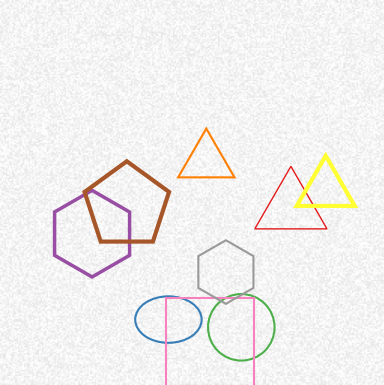[{"shape": "triangle", "thickness": 1, "radius": 0.54, "center": [0.756, 0.46]}, {"shape": "oval", "thickness": 1.5, "radius": 0.43, "center": [0.437, 0.17]}, {"shape": "circle", "thickness": 1.5, "radius": 0.43, "center": [0.627, 0.15]}, {"shape": "hexagon", "thickness": 2.5, "radius": 0.56, "center": [0.239, 0.393]}, {"shape": "triangle", "thickness": 1.5, "radius": 0.42, "center": [0.536, 0.582]}, {"shape": "triangle", "thickness": 3, "radius": 0.43, "center": [0.846, 0.509]}, {"shape": "pentagon", "thickness": 3, "radius": 0.58, "center": [0.329, 0.466]}, {"shape": "square", "thickness": 1.5, "radius": 0.57, "center": [0.546, 0.112]}, {"shape": "hexagon", "thickness": 1.5, "radius": 0.41, "center": [0.587, 0.293]}]